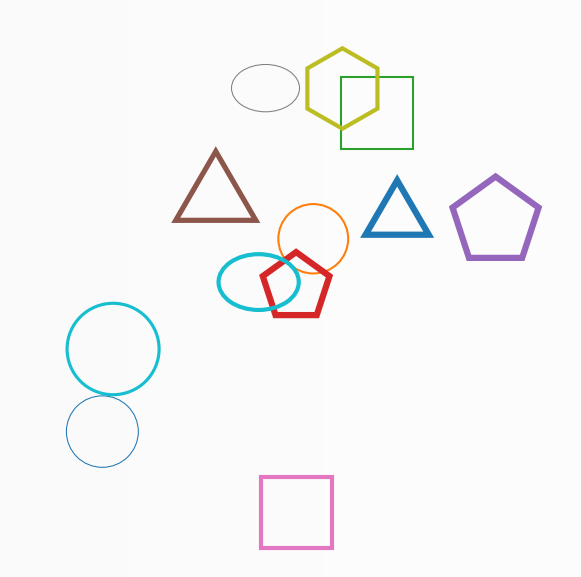[{"shape": "circle", "thickness": 0.5, "radius": 0.31, "center": [0.176, 0.252]}, {"shape": "triangle", "thickness": 3, "radius": 0.31, "center": [0.683, 0.624]}, {"shape": "circle", "thickness": 1, "radius": 0.3, "center": [0.539, 0.586]}, {"shape": "square", "thickness": 1, "radius": 0.31, "center": [0.649, 0.804]}, {"shape": "pentagon", "thickness": 3, "radius": 0.3, "center": [0.509, 0.502]}, {"shape": "pentagon", "thickness": 3, "radius": 0.39, "center": [0.853, 0.616]}, {"shape": "triangle", "thickness": 2.5, "radius": 0.4, "center": [0.371, 0.657]}, {"shape": "square", "thickness": 2, "radius": 0.3, "center": [0.511, 0.112]}, {"shape": "oval", "thickness": 0.5, "radius": 0.29, "center": [0.457, 0.847]}, {"shape": "hexagon", "thickness": 2, "radius": 0.35, "center": [0.589, 0.846]}, {"shape": "oval", "thickness": 2, "radius": 0.35, "center": [0.445, 0.511]}, {"shape": "circle", "thickness": 1.5, "radius": 0.4, "center": [0.195, 0.395]}]